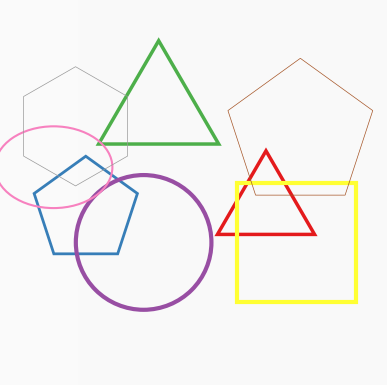[{"shape": "triangle", "thickness": 2.5, "radius": 0.72, "center": [0.686, 0.463]}, {"shape": "pentagon", "thickness": 2, "radius": 0.7, "center": [0.221, 0.454]}, {"shape": "triangle", "thickness": 2.5, "radius": 0.89, "center": [0.409, 0.715]}, {"shape": "circle", "thickness": 3, "radius": 0.87, "center": [0.371, 0.37]}, {"shape": "square", "thickness": 3, "radius": 0.77, "center": [0.766, 0.37]}, {"shape": "pentagon", "thickness": 0.5, "radius": 0.98, "center": [0.775, 0.652]}, {"shape": "oval", "thickness": 1.5, "radius": 0.76, "center": [0.138, 0.566]}, {"shape": "hexagon", "thickness": 0.5, "radius": 0.77, "center": [0.195, 0.672]}]